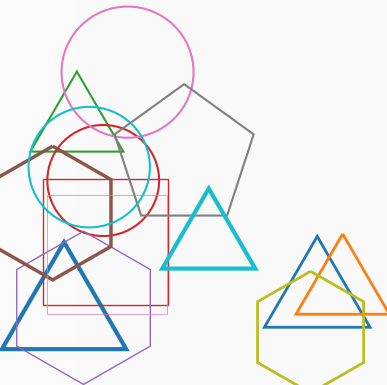[{"shape": "triangle", "thickness": 2, "radius": 0.79, "center": [0.819, 0.229]}, {"shape": "triangle", "thickness": 3, "radius": 0.93, "center": [0.165, 0.186]}, {"shape": "triangle", "thickness": 2, "radius": 0.7, "center": [0.884, 0.253]}, {"shape": "triangle", "thickness": 1.5, "radius": 0.69, "center": [0.198, 0.676]}, {"shape": "square", "thickness": 1, "radius": 0.81, "center": [0.272, 0.371]}, {"shape": "circle", "thickness": 1.5, "radius": 0.72, "center": [0.266, 0.531]}, {"shape": "hexagon", "thickness": 1, "radius": 0.99, "center": [0.216, 0.2]}, {"shape": "hexagon", "thickness": 2.5, "radius": 0.87, "center": [0.136, 0.447]}, {"shape": "circle", "thickness": 1.5, "radius": 0.85, "center": [0.329, 0.813]}, {"shape": "square", "thickness": 0.5, "radius": 0.78, "center": [0.276, 0.339]}, {"shape": "pentagon", "thickness": 1.5, "radius": 0.94, "center": [0.475, 0.593]}, {"shape": "hexagon", "thickness": 2, "radius": 0.79, "center": [0.802, 0.137]}, {"shape": "triangle", "thickness": 3, "radius": 0.69, "center": [0.539, 0.372]}, {"shape": "circle", "thickness": 1.5, "radius": 0.78, "center": [0.23, 0.566]}]